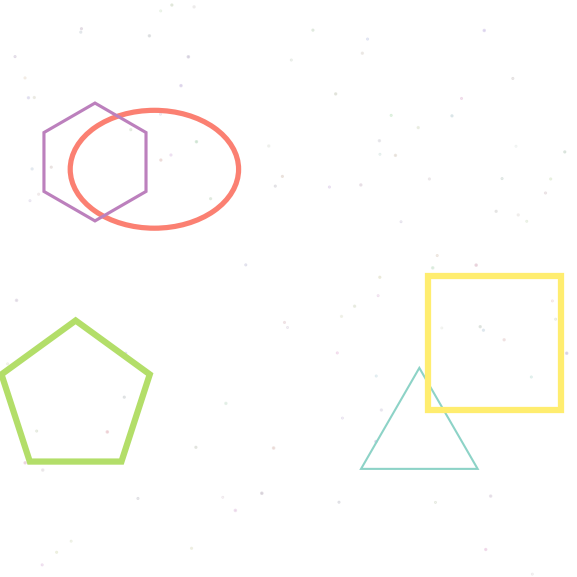[{"shape": "triangle", "thickness": 1, "radius": 0.58, "center": [0.726, 0.246]}, {"shape": "oval", "thickness": 2.5, "radius": 0.73, "center": [0.267, 0.706]}, {"shape": "pentagon", "thickness": 3, "radius": 0.68, "center": [0.131, 0.309]}, {"shape": "hexagon", "thickness": 1.5, "radius": 0.51, "center": [0.164, 0.719]}, {"shape": "square", "thickness": 3, "radius": 0.58, "center": [0.857, 0.405]}]